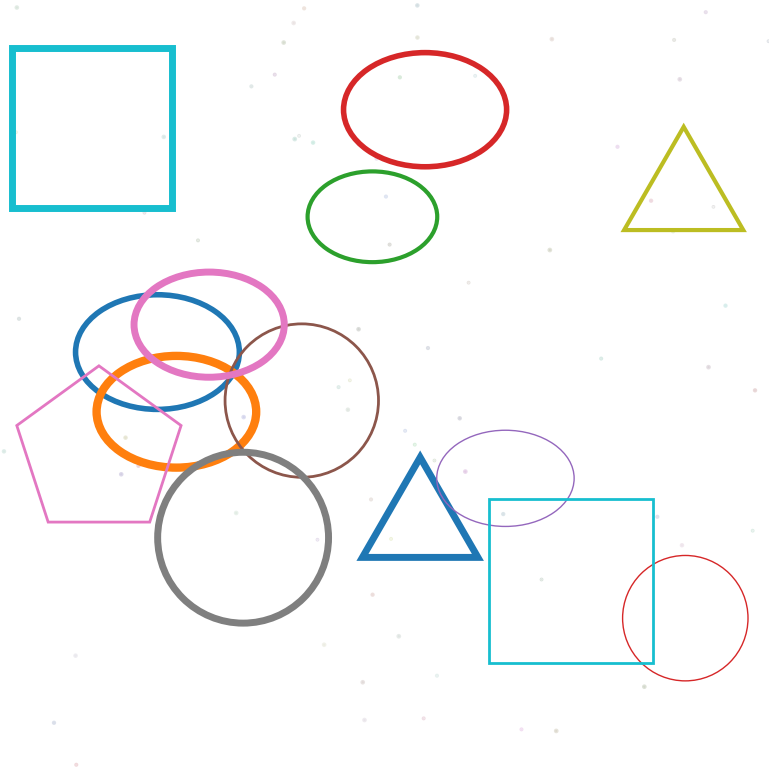[{"shape": "oval", "thickness": 2, "radius": 0.53, "center": [0.204, 0.543]}, {"shape": "triangle", "thickness": 2.5, "radius": 0.43, "center": [0.546, 0.319]}, {"shape": "oval", "thickness": 3, "radius": 0.52, "center": [0.229, 0.465]}, {"shape": "oval", "thickness": 1.5, "radius": 0.42, "center": [0.484, 0.718]}, {"shape": "circle", "thickness": 0.5, "radius": 0.41, "center": [0.89, 0.197]}, {"shape": "oval", "thickness": 2, "radius": 0.53, "center": [0.552, 0.858]}, {"shape": "oval", "thickness": 0.5, "radius": 0.45, "center": [0.656, 0.379]}, {"shape": "circle", "thickness": 1, "radius": 0.5, "center": [0.392, 0.48]}, {"shape": "pentagon", "thickness": 1, "radius": 0.56, "center": [0.128, 0.413]}, {"shape": "oval", "thickness": 2.5, "radius": 0.49, "center": [0.272, 0.578]}, {"shape": "circle", "thickness": 2.5, "radius": 0.55, "center": [0.316, 0.302]}, {"shape": "triangle", "thickness": 1.5, "radius": 0.45, "center": [0.888, 0.746]}, {"shape": "square", "thickness": 1, "radius": 0.53, "center": [0.741, 0.246]}, {"shape": "square", "thickness": 2.5, "radius": 0.52, "center": [0.12, 0.834]}]